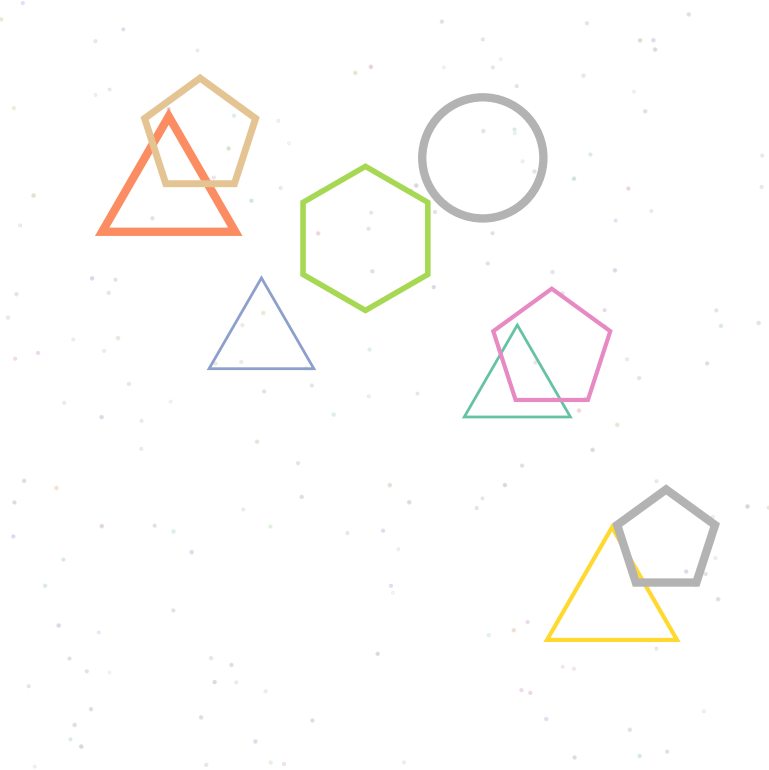[{"shape": "triangle", "thickness": 1, "radius": 0.4, "center": [0.672, 0.498]}, {"shape": "triangle", "thickness": 3, "radius": 0.5, "center": [0.219, 0.749]}, {"shape": "triangle", "thickness": 1, "radius": 0.39, "center": [0.34, 0.56]}, {"shape": "pentagon", "thickness": 1.5, "radius": 0.4, "center": [0.717, 0.545]}, {"shape": "hexagon", "thickness": 2, "radius": 0.47, "center": [0.475, 0.69]}, {"shape": "triangle", "thickness": 1.5, "radius": 0.49, "center": [0.795, 0.218]}, {"shape": "pentagon", "thickness": 2.5, "radius": 0.38, "center": [0.26, 0.823]}, {"shape": "pentagon", "thickness": 3, "radius": 0.33, "center": [0.865, 0.298]}, {"shape": "circle", "thickness": 3, "radius": 0.39, "center": [0.627, 0.795]}]